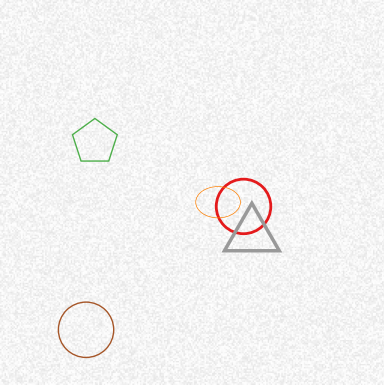[{"shape": "circle", "thickness": 2, "radius": 0.35, "center": [0.633, 0.464]}, {"shape": "pentagon", "thickness": 1, "radius": 0.31, "center": [0.246, 0.631]}, {"shape": "oval", "thickness": 0.5, "radius": 0.29, "center": [0.566, 0.475]}, {"shape": "circle", "thickness": 1, "radius": 0.36, "center": [0.224, 0.143]}, {"shape": "triangle", "thickness": 2.5, "radius": 0.41, "center": [0.654, 0.39]}]